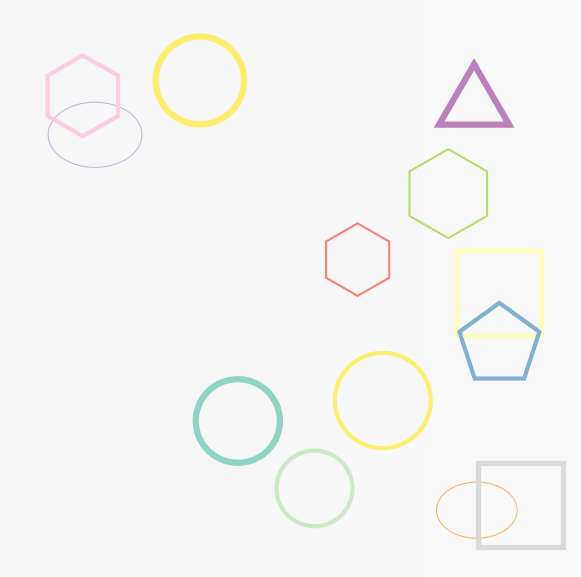[{"shape": "circle", "thickness": 3, "radius": 0.36, "center": [0.409, 0.27]}, {"shape": "square", "thickness": 2, "radius": 0.37, "center": [0.859, 0.491]}, {"shape": "oval", "thickness": 0.5, "radius": 0.4, "center": [0.164, 0.766]}, {"shape": "hexagon", "thickness": 1, "radius": 0.31, "center": [0.615, 0.55]}, {"shape": "pentagon", "thickness": 2, "radius": 0.36, "center": [0.859, 0.402]}, {"shape": "oval", "thickness": 0.5, "radius": 0.35, "center": [0.82, 0.116]}, {"shape": "hexagon", "thickness": 1, "radius": 0.39, "center": [0.771, 0.664]}, {"shape": "hexagon", "thickness": 2, "radius": 0.35, "center": [0.142, 0.833]}, {"shape": "square", "thickness": 2.5, "radius": 0.36, "center": [0.895, 0.124]}, {"shape": "triangle", "thickness": 3, "radius": 0.35, "center": [0.816, 0.818]}, {"shape": "circle", "thickness": 2, "radius": 0.33, "center": [0.541, 0.153]}, {"shape": "circle", "thickness": 2, "radius": 0.41, "center": [0.658, 0.306]}, {"shape": "circle", "thickness": 3, "radius": 0.38, "center": [0.344, 0.86]}]